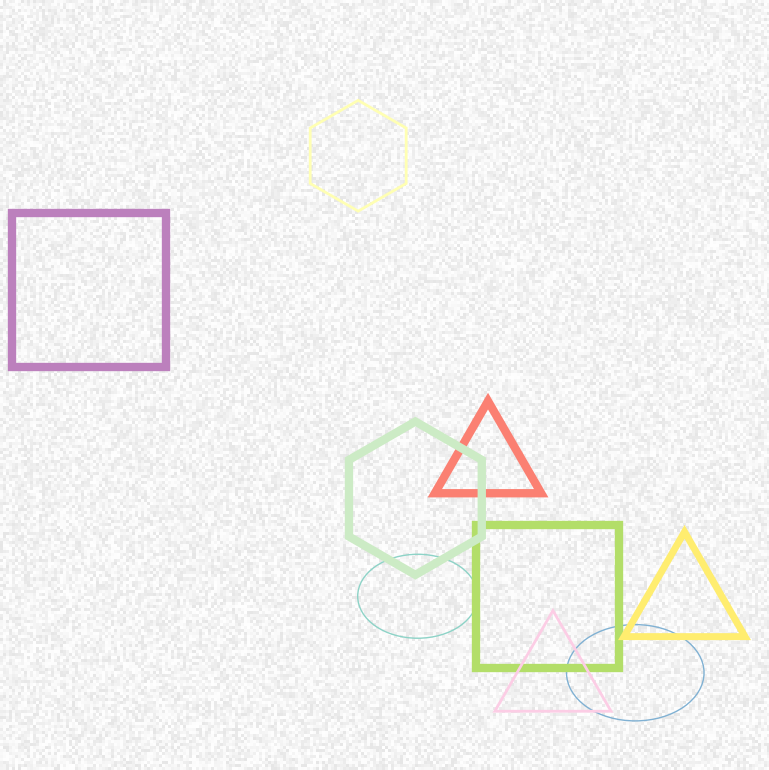[{"shape": "oval", "thickness": 0.5, "radius": 0.39, "center": [0.542, 0.226]}, {"shape": "hexagon", "thickness": 1, "radius": 0.36, "center": [0.465, 0.798]}, {"shape": "triangle", "thickness": 3, "radius": 0.4, "center": [0.634, 0.399]}, {"shape": "oval", "thickness": 0.5, "radius": 0.45, "center": [0.825, 0.126]}, {"shape": "square", "thickness": 3, "radius": 0.46, "center": [0.711, 0.226]}, {"shape": "triangle", "thickness": 1, "radius": 0.44, "center": [0.718, 0.12]}, {"shape": "square", "thickness": 3, "radius": 0.5, "center": [0.116, 0.624]}, {"shape": "hexagon", "thickness": 3, "radius": 0.5, "center": [0.539, 0.353]}, {"shape": "triangle", "thickness": 2.5, "radius": 0.45, "center": [0.889, 0.219]}]